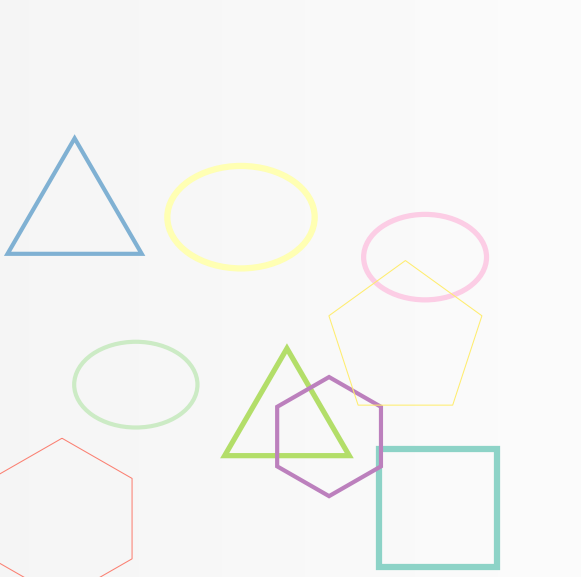[{"shape": "square", "thickness": 3, "radius": 0.51, "center": [0.754, 0.119]}, {"shape": "oval", "thickness": 3, "radius": 0.63, "center": [0.415, 0.623]}, {"shape": "hexagon", "thickness": 0.5, "radius": 0.7, "center": [0.107, 0.101]}, {"shape": "triangle", "thickness": 2, "radius": 0.67, "center": [0.128, 0.626]}, {"shape": "triangle", "thickness": 2.5, "radius": 0.62, "center": [0.494, 0.272]}, {"shape": "oval", "thickness": 2.5, "radius": 0.53, "center": [0.731, 0.554]}, {"shape": "hexagon", "thickness": 2, "radius": 0.52, "center": [0.566, 0.243]}, {"shape": "oval", "thickness": 2, "radius": 0.53, "center": [0.234, 0.333]}, {"shape": "pentagon", "thickness": 0.5, "radius": 0.69, "center": [0.697, 0.41]}]